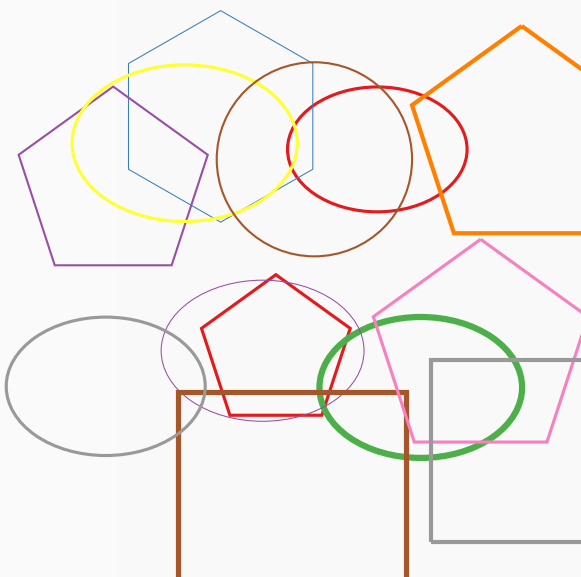[{"shape": "pentagon", "thickness": 1.5, "radius": 0.67, "center": [0.475, 0.389]}, {"shape": "oval", "thickness": 1.5, "radius": 0.77, "center": [0.649, 0.74]}, {"shape": "hexagon", "thickness": 0.5, "radius": 0.92, "center": [0.38, 0.798]}, {"shape": "oval", "thickness": 3, "radius": 0.87, "center": [0.724, 0.328]}, {"shape": "pentagon", "thickness": 1, "radius": 0.86, "center": [0.195, 0.678]}, {"shape": "oval", "thickness": 0.5, "radius": 0.87, "center": [0.452, 0.392]}, {"shape": "pentagon", "thickness": 2, "radius": 0.99, "center": [0.898, 0.756]}, {"shape": "oval", "thickness": 1.5, "radius": 0.97, "center": [0.318, 0.751]}, {"shape": "circle", "thickness": 1, "radius": 0.84, "center": [0.541, 0.723]}, {"shape": "square", "thickness": 2.5, "radius": 0.98, "center": [0.502, 0.125]}, {"shape": "pentagon", "thickness": 1.5, "radius": 0.97, "center": [0.827, 0.391]}, {"shape": "square", "thickness": 2, "radius": 0.79, "center": [0.899, 0.218]}, {"shape": "oval", "thickness": 1.5, "radius": 0.86, "center": [0.182, 0.33]}]